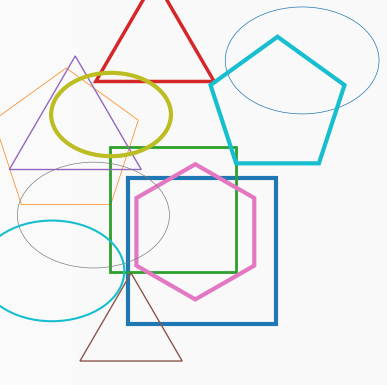[{"shape": "oval", "thickness": 0.5, "radius": 0.99, "center": [0.78, 0.843]}, {"shape": "square", "thickness": 3, "radius": 0.95, "center": [0.521, 0.348]}, {"shape": "pentagon", "thickness": 0.5, "radius": 0.98, "center": [0.17, 0.627]}, {"shape": "square", "thickness": 2, "radius": 0.81, "center": [0.445, 0.456]}, {"shape": "triangle", "thickness": 2.5, "radius": 0.88, "center": [0.4, 0.877]}, {"shape": "triangle", "thickness": 1, "radius": 0.98, "center": [0.194, 0.658]}, {"shape": "triangle", "thickness": 1, "radius": 0.76, "center": [0.338, 0.138]}, {"shape": "hexagon", "thickness": 3, "radius": 0.88, "center": [0.504, 0.398]}, {"shape": "oval", "thickness": 0.5, "radius": 0.98, "center": [0.241, 0.441]}, {"shape": "oval", "thickness": 3, "radius": 0.77, "center": [0.287, 0.703]}, {"shape": "pentagon", "thickness": 3, "radius": 0.91, "center": [0.716, 0.723]}, {"shape": "oval", "thickness": 1.5, "radius": 0.93, "center": [0.134, 0.296]}]